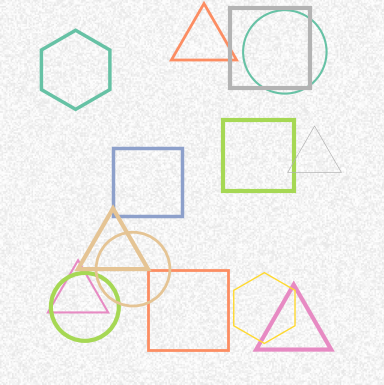[{"shape": "circle", "thickness": 1.5, "radius": 0.54, "center": [0.74, 0.865]}, {"shape": "hexagon", "thickness": 2.5, "radius": 0.51, "center": [0.196, 0.819]}, {"shape": "triangle", "thickness": 2, "radius": 0.49, "center": [0.53, 0.893]}, {"shape": "square", "thickness": 2, "radius": 0.52, "center": [0.488, 0.195]}, {"shape": "square", "thickness": 2.5, "radius": 0.44, "center": [0.383, 0.527]}, {"shape": "triangle", "thickness": 3, "radius": 0.56, "center": [0.763, 0.148]}, {"shape": "triangle", "thickness": 1.5, "radius": 0.45, "center": [0.203, 0.234]}, {"shape": "square", "thickness": 3, "radius": 0.46, "center": [0.672, 0.597]}, {"shape": "circle", "thickness": 3, "radius": 0.44, "center": [0.22, 0.203]}, {"shape": "hexagon", "thickness": 1, "radius": 0.46, "center": [0.687, 0.2]}, {"shape": "circle", "thickness": 2, "radius": 0.48, "center": [0.345, 0.301]}, {"shape": "triangle", "thickness": 3, "radius": 0.53, "center": [0.294, 0.354]}, {"shape": "square", "thickness": 3, "radius": 0.52, "center": [0.701, 0.876]}, {"shape": "triangle", "thickness": 0.5, "radius": 0.4, "center": [0.817, 0.592]}]